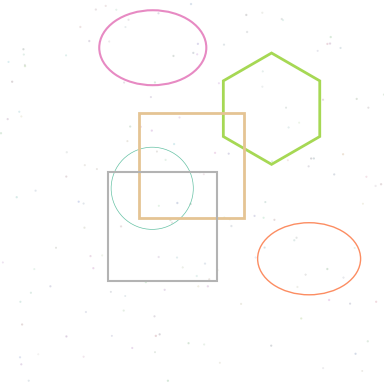[{"shape": "circle", "thickness": 0.5, "radius": 0.53, "center": [0.395, 0.511]}, {"shape": "oval", "thickness": 1, "radius": 0.67, "center": [0.803, 0.328]}, {"shape": "oval", "thickness": 1.5, "radius": 0.7, "center": [0.397, 0.876]}, {"shape": "hexagon", "thickness": 2, "radius": 0.72, "center": [0.705, 0.718]}, {"shape": "square", "thickness": 2, "radius": 0.68, "center": [0.497, 0.571]}, {"shape": "square", "thickness": 1.5, "radius": 0.71, "center": [0.423, 0.411]}]